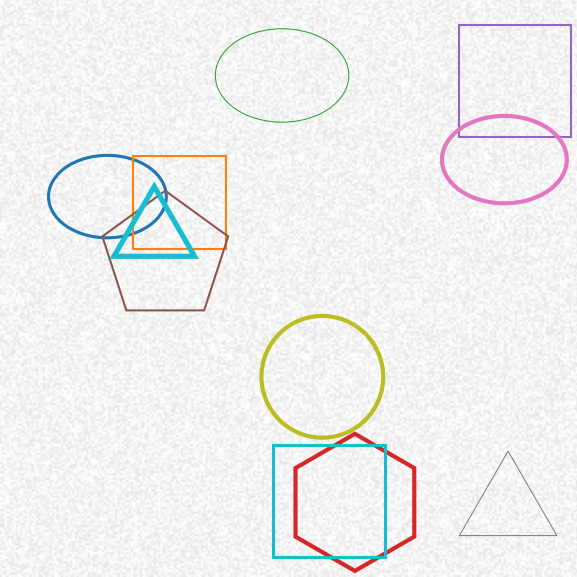[{"shape": "oval", "thickness": 1.5, "radius": 0.51, "center": [0.186, 0.659]}, {"shape": "square", "thickness": 1, "radius": 0.4, "center": [0.31, 0.649]}, {"shape": "oval", "thickness": 0.5, "radius": 0.58, "center": [0.488, 0.868]}, {"shape": "hexagon", "thickness": 2, "radius": 0.59, "center": [0.615, 0.129]}, {"shape": "square", "thickness": 1, "radius": 0.49, "center": [0.892, 0.859]}, {"shape": "pentagon", "thickness": 1, "radius": 0.57, "center": [0.286, 0.554]}, {"shape": "oval", "thickness": 2, "radius": 0.54, "center": [0.873, 0.723]}, {"shape": "triangle", "thickness": 0.5, "radius": 0.49, "center": [0.88, 0.12]}, {"shape": "circle", "thickness": 2, "radius": 0.53, "center": [0.558, 0.347]}, {"shape": "square", "thickness": 1.5, "radius": 0.48, "center": [0.57, 0.132]}, {"shape": "triangle", "thickness": 2.5, "radius": 0.4, "center": [0.267, 0.596]}]